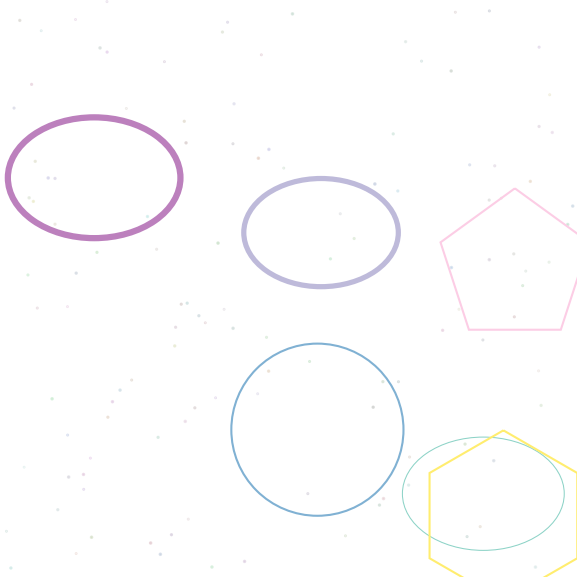[{"shape": "oval", "thickness": 0.5, "radius": 0.7, "center": [0.837, 0.144]}, {"shape": "oval", "thickness": 2.5, "radius": 0.67, "center": [0.556, 0.596]}, {"shape": "circle", "thickness": 1, "radius": 0.75, "center": [0.55, 0.255]}, {"shape": "pentagon", "thickness": 1, "radius": 0.68, "center": [0.892, 0.538]}, {"shape": "oval", "thickness": 3, "radius": 0.75, "center": [0.163, 0.691]}, {"shape": "hexagon", "thickness": 1, "radius": 0.74, "center": [0.872, 0.106]}]